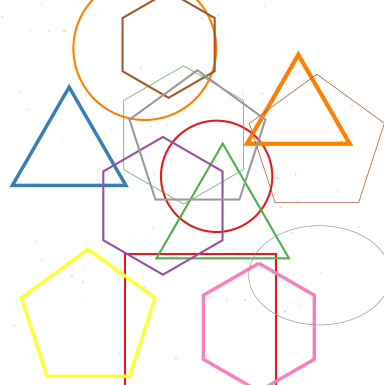[{"shape": "circle", "thickness": 1.5, "radius": 0.72, "center": [0.563, 0.542]}, {"shape": "square", "thickness": 1.5, "radius": 0.98, "center": [0.522, 0.146]}, {"shape": "triangle", "thickness": 2.5, "radius": 0.85, "center": [0.18, 0.604]}, {"shape": "hexagon", "thickness": 0.5, "radius": 0.9, "center": [0.477, 0.649]}, {"shape": "triangle", "thickness": 1.5, "radius": 0.99, "center": [0.579, 0.428]}, {"shape": "hexagon", "thickness": 1.5, "radius": 0.89, "center": [0.423, 0.465]}, {"shape": "triangle", "thickness": 3, "radius": 0.77, "center": [0.775, 0.704]}, {"shape": "circle", "thickness": 1.5, "radius": 0.93, "center": [0.376, 0.874]}, {"shape": "pentagon", "thickness": 2.5, "radius": 0.91, "center": [0.229, 0.17]}, {"shape": "hexagon", "thickness": 1.5, "radius": 0.69, "center": [0.438, 0.884]}, {"shape": "pentagon", "thickness": 0.5, "radius": 0.92, "center": [0.823, 0.623]}, {"shape": "hexagon", "thickness": 2.5, "radius": 0.83, "center": [0.672, 0.15]}, {"shape": "oval", "thickness": 0.5, "radius": 0.92, "center": [0.83, 0.285]}, {"shape": "pentagon", "thickness": 1.5, "radius": 0.93, "center": [0.513, 0.632]}]